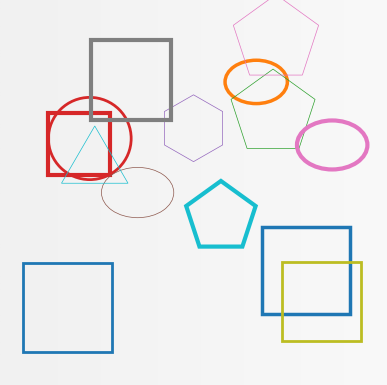[{"shape": "square", "thickness": 2, "radius": 0.57, "center": [0.173, 0.202]}, {"shape": "square", "thickness": 2.5, "radius": 0.57, "center": [0.789, 0.298]}, {"shape": "oval", "thickness": 2.5, "radius": 0.4, "center": [0.661, 0.787]}, {"shape": "pentagon", "thickness": 0.5, "radius": 0.57, "center": [0.705, 0.707]}, {"shape": "square", "thickness": 3, "radius": 0.4, "center": [0.204, 0.625]}, {"shape": "circle", "thickness": 2, "radius": 0.53, "center": [0.232, 0.64]}, {"shape": "hexagon", "thickness": 0.5, "radius": 0.43, "center": [0.499, 0.667]}, {"shape": "oval", "thickness": 0.5, "radius": 0.47, "center": [0.355, 0.5]}, {"shape": "oval", "thickness": 3, "radius": 0.45, "center": [0.857, 0.623]}, {"shape": "pentagon", "thickness": 0.5, "radius": 0.58, "center": [0.712, 0.899]}, {"shape": "square", "thickness": 3, "radius": 0.52, "center": [0.337, 0.793]}, {"shape": "square", "thickness": 2, "radius": 0.51, "center": [0.829, 0.217]}, {"shape": "triangle", "thickness": 0.5, "radius": 0.5, "center": [0.245, 0.574]}, {"shape": "pentagon", "thickness": 3, "radius": 0.47, "center": [0.57, 0.436]}]